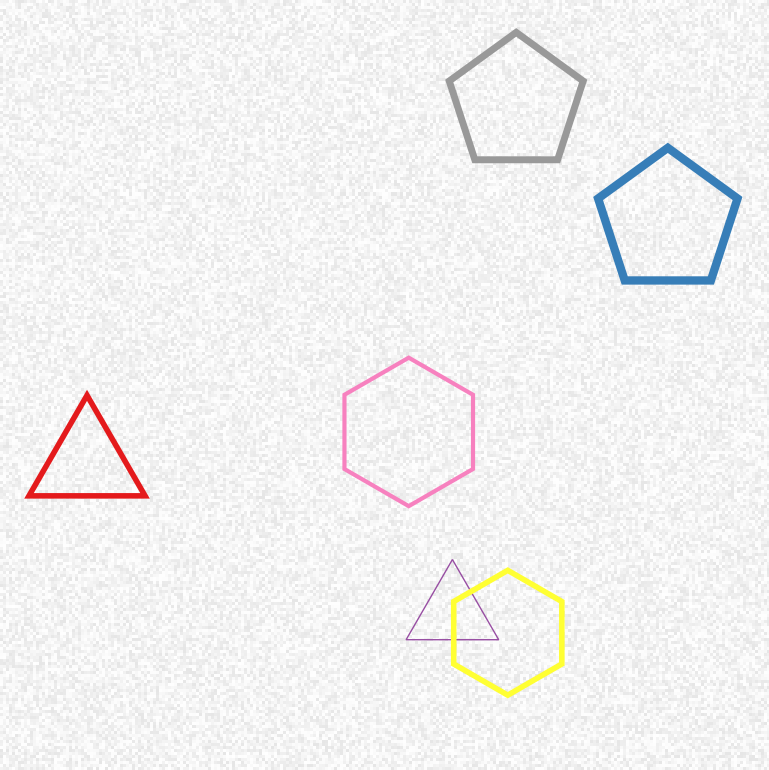[{"shape": "triangle", "thickness": 2, "radius": 0.44, "center": [0.113, 0.4]}, {"shape": "pentagon", "thickness": 3, "radius": 0.48, "center": [0.867, 0.713]}, {"shape": "triangle", "thickness": 0.5, "radius": 0.35, "center": [0.588, 0.204]}, {"shape": "hexagon", "thickness": 2, "radius": 0.41, "center": [0.659, 0.178]}, {"shape": "hexagon", "thickness": 1.5, "radius": 0.48, "center": [0.531, 0.439]}, {"shape": "pentagon", "thickness": 2.5, "radius": 0.46, "center": [0.67, 0.866]}]